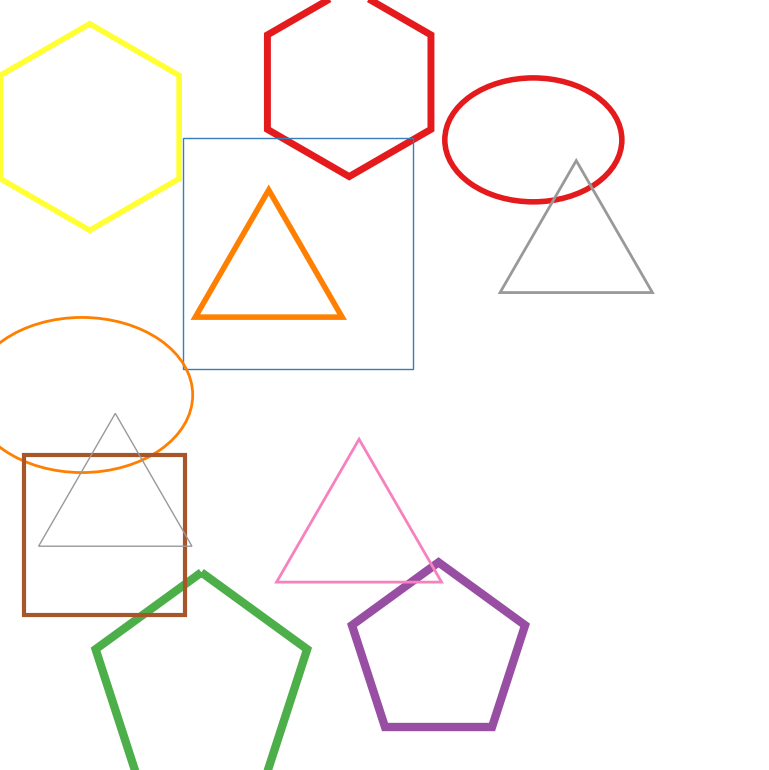[{"shape": "hexagon", "thickness": 2.5, "radius": 0.61, "center": [0.453, 0.893]}, {"shape": "oval", "thickness": 2, "radius": 0.57, "center": [0.693, 0.818]}, {"shape": "square", "thickness": 0.5, "radius": 0.75, "center": [0.387, 0.671]}, {"shape": "pentagon", "thickness": 3, "radius": 0.72, "center": [0.262, 0.112]}, {"shape": "pentagon", "thickness": 3, "radius": 0.59, "center": [0.57, 0.151]}, {"shape": "triangle", "thickness": 2, "radius": 0.55, "center": [0.349, 0.643]}, {"shape": "oval", "thickness": 1, "radius": 0.72, "center": [0.106, 0.487]}, {"shape": "hexagon", "thickness": 2, "radius": 0.67, "center": [0.116, 0.835]}, {"shape": "square", "thickness": 1.5, "radius": 0.52, "center": [0.136, 0.306]}, {"shape": "triangle", "thickness": 1, "radius": 0.62, "center": [0.466, 0.306]}, {"shape": "triangle", "thickness": 0.5, "radius": 0.57, "center": [0.15, 0.348]}, {"shape": "triangle", "thickness": 1, "radius": 0.57, "center": [0.748, 0.677]}]